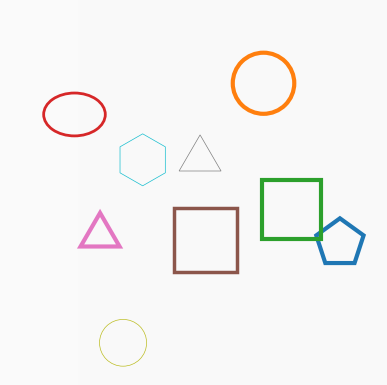[{"shape": "pentagon", "thickness": 3, "radius": 0.32, "center": [0.877, 0.369]}, {"shape": "circle", "thickness": 3, "radius": 0.4, "center": [0.68, 0.784]}, {"shape": "square", "thickness": 3, "radius": 0.38, "center": [0.752, 0.456]}, {"shape": "oval", "thickness": 2, "radius": 0.4, "center": [0.192, 0.703]}, {"shape": "square", "thickness": 2.5, "radius": 0.41, "center": [0.53, 0.376]}, {"shape": "triangle", "thickness": 3, "radius": 0.29, "center": [0.258, 0.389]}, {"shape": "triangle", "thickness": 0.5, "radius": 0.31, "center": [0.516, 0.587]}, {"shape": "circle", "thickness": 0.5, "radius": 0.3, "center": [0.318, 0.11]}, {"shape": "hexagon", "thickness": 0.5, "radius": 0.34, "center": [0.368, 0.585]}]